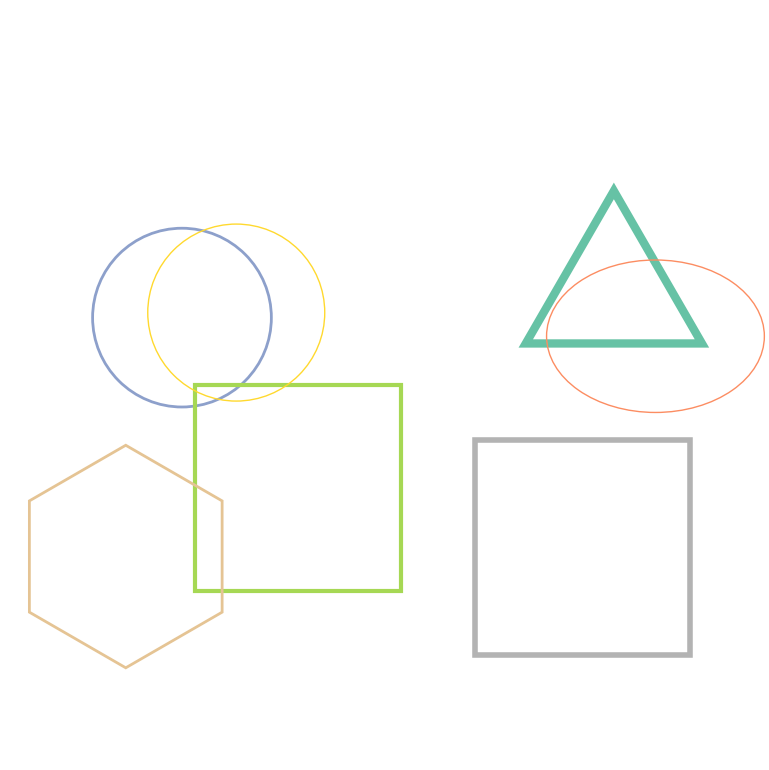[{"shape": "triangle", "thickness": 3, "radius": 0.66, "center": [0.797, 0.62]}, {"shape": "oval", "thickness": 0.5, "radius": 0.71, "center": [0.851, 0.563]}, {"shape": "circle", "thickness": 1, "radius": 0.58, "center": [0.236, 0.588]}, {"shape": "square", "thickness": 1.5, "radius": 0.67, "center": [0.387, 0.366]}, {"shape": "circle", "thickness": 0.5, "radius": 0.57, "center": [0.307, 0.594]}, {"shape": "hexagon", "thickness": 1, "radius": 0.72, "center": [0.163, 0.277]}, {"shape": "square", "thickness": 2, "radius": 0.7, "center": [0.756, 0.289]}]